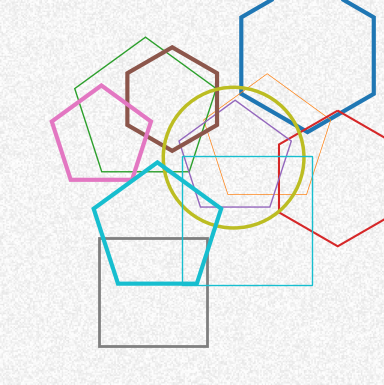[{"shape": "hexagon", "thickness": 3, "radius": 0.99, "center": [0.799, 0.856]}, {"shape": "pentagon", "thickness": 0.5, "radius": 0.87, "center": [0.694, 0.635]}, {"shape": "pentagon", "thickness": 1, "radius": 0.97, "center": [0.378, 0.71]}, {"shape": "hexagon", "thickness": 1.5, "radius": 0.88, "center": [0.877, 0.537]}, {"shape": "pentagon", "thickness": 1, "radius": 0.77, "center": [0.611, 0.586]}, {"shape": "hexagon", "thickness": 3, "radius": 0.67, "center": [0.447, 0.743]}, {"shape": "pentagon", "thickness": 3, "radius": 0.68, "center": [0.263, 0.643]}, {"shape": "square", "thickness": 2, "radius": 0.7, "center": [0.397, 0.242]}, {"shape": "circle", "thickness": 2.5, "radius": 0.91, "center": [0.607, 0.591]}, {"shape": "pentagon", "thickness": 3, "radius": 0.87, "center": [0.409, 0.404]}, {"shape": "square", "thickness": 1, "radius": 0.84, "center": [0.641, 0.428]}]